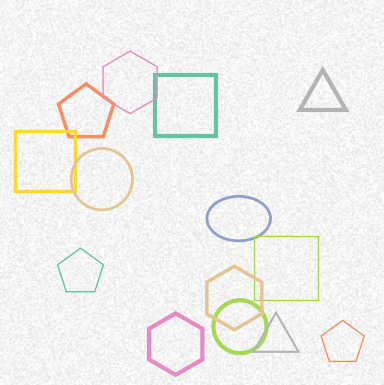[{"shape": "pentagon", "thickness": 1, "radius": 0.31, "center": [0.209, 0.293]}, {"shape": "square", "thickness": 3, "radius": 0.39, "center": [0.481, 0.726]}, {"shape": "pentagon", "thickness": 2.5, "radius": 0.38, "center": [0.224, 0.706]}, {"shape": "pentagon", "thickness": 1, "radius": 0.29, "center": [0.89, 0.109]}, {"shape": "oval", "thickness": 2, "radius": 0.41, "center": [0.62, 0.432]}, {"shape": "hexagon", "thickness": 1, "radius": 0.41, "center": [0.338, 0.786]}, {"shape": "hexagon", "thickness": 3, "radius": 0.4, "center": [0.456, 0.106]}, {"shape": "circle", "thickness": 3, "radius": 0.34, "center": [0.623, 0.151]}, {"shape": "square", "thickness": 1, "radius": 0.42, "center": [0.744, 0.303]}, {"shape": "square", "thickness": 2.5, "radius": 0.39, "center": [0.117, 0.582]}, {"shape": "hexagon", "thickness": 2.5, "radius": 0.41, "center": [0.609, 0.226]}, {"shape": "circle", "thickness": 2, "radius": 0.4, "center": [0.264, 0.535]}, {"shape": "triangle", "thickness": 1.5, "radius": 0.34, "center": [0.717, 0.12]}, {"shape": "triangle", "thickness": 3, "radius": 0.35, "center": [0.839, 0.749]}]